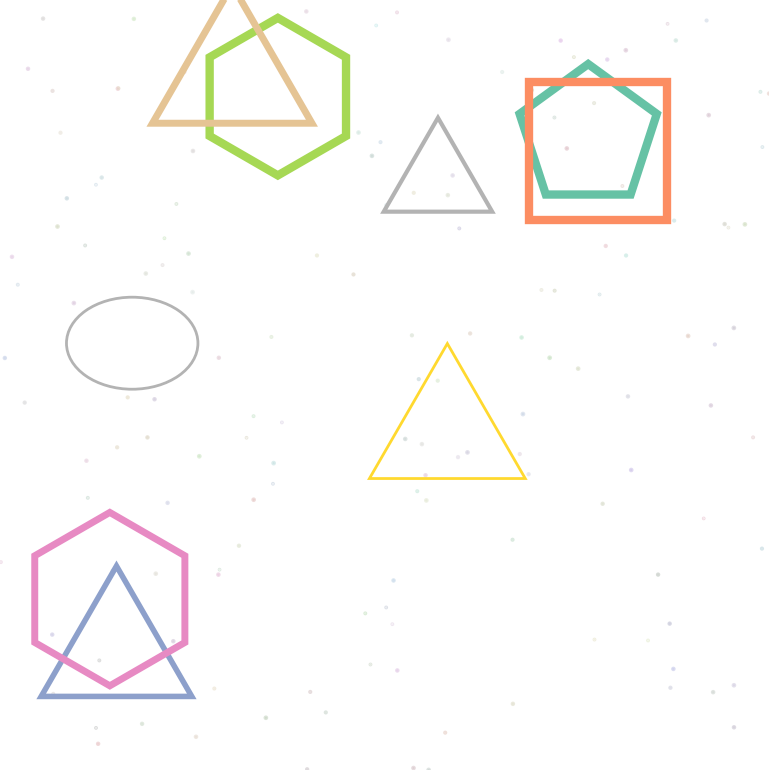[{"shape": "pentagon", "thickness": 3, "radius": 0.47, "center": [0.764, 0.823]}, {"shape": "square", "thickness": 3, "radius": 0.45, "center": [0.776, 0.804]}, {"shape": "triangle", "thickness": 2, "radius": 0.56, "center": [0.151, 0.152]}, {"shape": "hexagon", "thickness": 2.5, "radius": 0.56, "center": [0.143, 0.222]}, {"shape": "hexagon", "thickness": 3, "radius": 0.51, "center": [0.361, 0.874]}, {"shape": "triangle", "thickness": 1, "radius": 0.58, "center": [0.581, 0.437]}, {"shape": "triangle", "thickness": 2.5, "radius": 0.6, "center": [0.302, 0.9]}, {"shape": "oval", "thickness": 1, "radius": 0.43, "center": [0.172, 0.554]}, {"shape": "triangle", "thickness": 1.5, "radius": 0.41, "center": [0.569, 0.766]}]